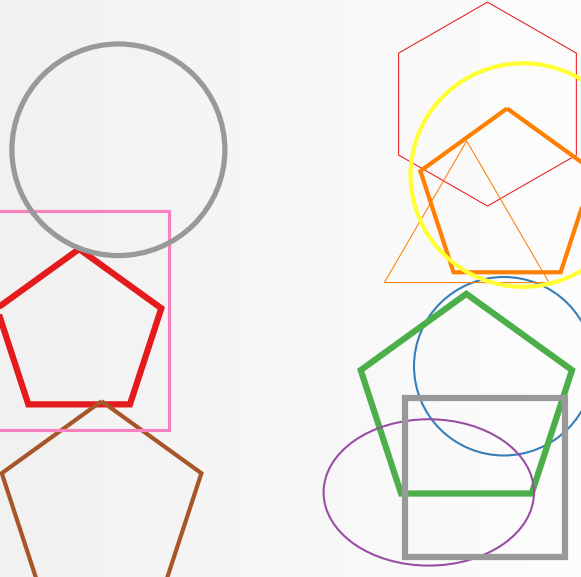[{"shape": "hexagon", "thickness": 0.5, "radius": 0.88, "center": [0.839, 0.819]}, {"shape": "pentagon", "thickness": 3, "radius": 0.74, "center": [0.136, 0.419]}, {"shape": "circle", "thickness": 1, "radius": 0.77, "center": [0.867, 0.365]}, {"shape": "pentagon", "thickness": 3, "radius": 0.96, "center": [0.802, 0.299]}, {"shape": "oval", "thickness": 1, "radius": 0.91, "center": [0.738, 0.146]}, {"shape": "pentagon", "thickness": 2, "radius": 0.78, "center": [0.872, 0.655]}, {"shape": "triangle", "thickness": 0.5, "radius": 0.82, "center": [0.803, 0.592]}, {"shape": "circle", "thickness": 2, "radius": 0.97, "center": [0.9, 0.696]}, {"shape": "pentagon", "thickness": 2, "radius": 0.9, "center": [0.175, 0.124]}, {"shape": "square", "thickness": 1.5, "radius": 0.95, "center": [0.101, 0.444]}, {"shape": "circle", "thickness": 2.5, "radius": 0.92, "center": [0.204, 0.74]}, {"shape": "square", "thickness": 3, "radius": 0.69, "center": [0.834, 0.173]}]